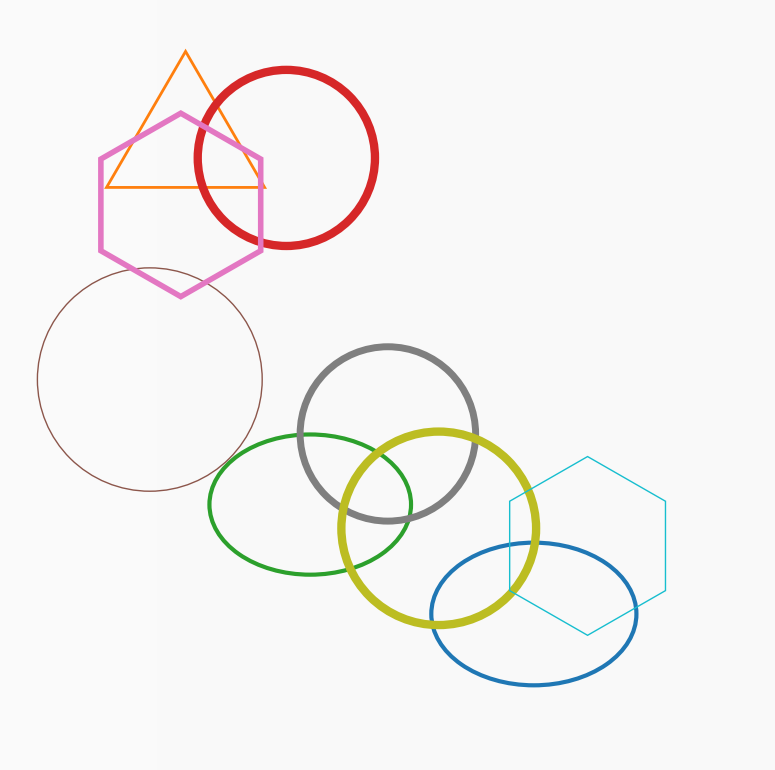[{"shape": "oval", "thickness": 1.5, "radius": 0.66, "center": [0.689, 0.203]}, {"shape": "triangle", "thickness": 1, "radius": 0.59, "center": [0.239, 0.815]}, {"shape": "oval", "thickness": 1.5, "radius": 0.65, "center": [0.4, 0.345]}, {"shape": "circle", "thickness": 3, "radius": 0.57, "center": [0.369, 0.795]}, {"shape": "circle", "thickness": 0.5, "radius": 0.73, "center": [0.193, 0.507]}, {"shape": "hexagon", "thickness": 2, "radius": 0.6, "center": [0.233, 0.734]}, {"shape": "circle", "thickness": 2.5, "radius": 0.57, "center": [0.5, 0.436]}, {"shape": "circle", "thickness": 3, "radius": 0.63, "center": [0.566, 0.314]}, {"shape": "hexagon", "thickness": 0.5, "radius": 0.58, "center": [0.758, 0.291]}]